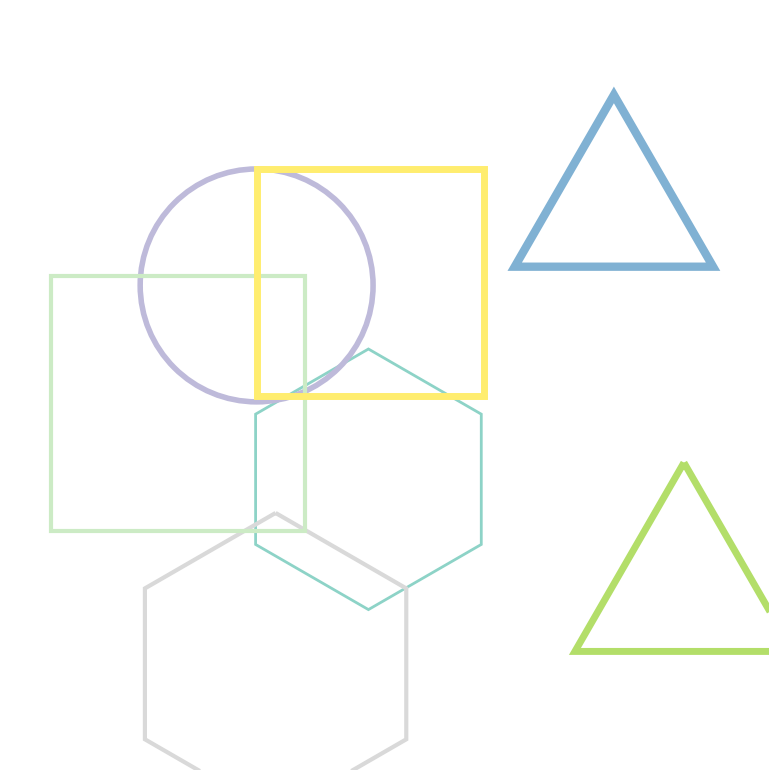[{"shape": "hexagon", "thickness": 1, "radius": 0.85, "center": [0.478, 0.378]}, {"shape": "circle", "thickness": 2, "radius": 0.76, "center": [0.333, 0.629]}, {"shape": "triangle", "thickness": 3, "radius": 0.74, "center": [0.797, 0.728]}, {"shape": "triangle", "thickness": 2.5, "radius": 0.82, "center": [0.888, 0.236]}, {"shape": "hexagon", "thickness": 1.5, "radius": 0.98, "center": [0.358, 0.138]}, {"shape": "square", "thickness": 1.5, "radius": 0.83, "center": [0.231, 0.476]}, {"shape": "square", "thickness": 2.5, "radius": 0.74, "center": [0.482, 0.634]}]